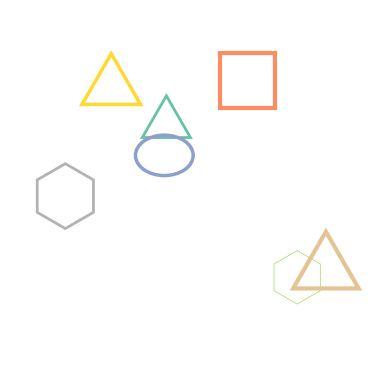[{"shape": "triangle", "thickness": 2, "radius": 0.36, "center": [0.432, 0.679]}, {"shape": "square", "thickness": 3, "radius": 0.36, "center": [0.642, 0.792]}, {"shape": "oval", "thickness": 2.5, "radius": 0.37, "center": [0.427, 0.596]}, {"shape": "hexagon", "thickness": 0.5, "radius": 0.35, "center": [0.772, 0.28]}, {"shape": "triangle", "thickness": 2.5, "radius": 0.44, "center": [0.289, 0.773]}, {"shape": "triangle", "thickness": 3, "radius": 0.49, "center": [0.847, 0.3]}, {"shape": "hexagon", "thickness": 2, "radius": 0.42, "center": [0.17, 0.491]}]